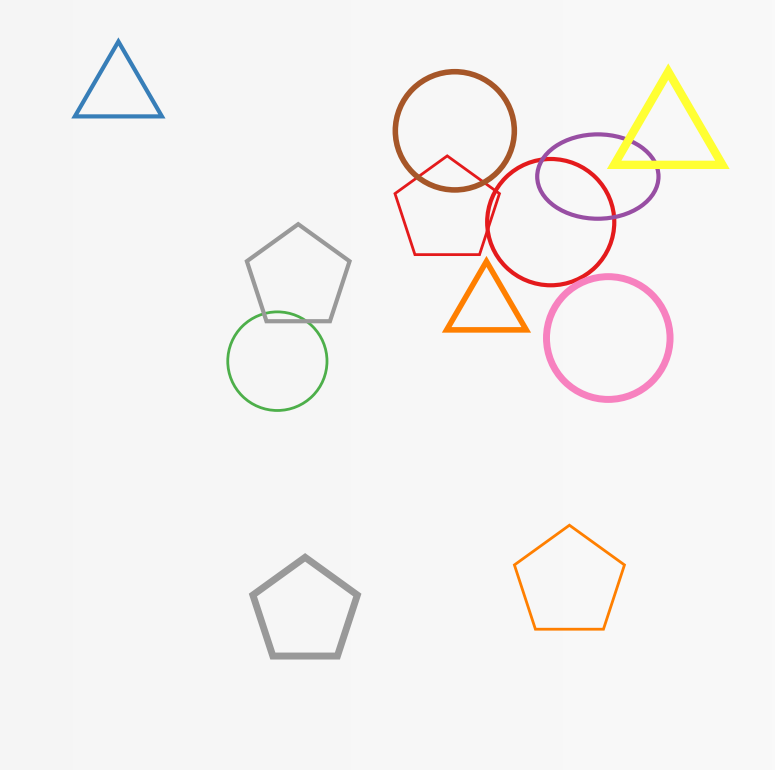[{"shape": "pentagon", "thickness": 1, "radius": 0.35, "center": [0.577, 0.727]}, {"shape": "circle", "thickness": 1.5, "radius": 0.41, "center": [0.711, 0.712]}, {"shape": "triangle", "thickness": 1.5, "radius": 0.32, "center": [0.153, 0.881]}, {"shape": "circle", "thickness": 1, "radius": 0.32, "center": [0.358, 0.531]}, {"shape": "oval", "thickness": 1.5, "radius": 0.39, "center": [0.771, 0.771]}, {"shape": "triangle", "thickness": 2, "radius": 0.3, "center": [0.628, 0.601]}, {"shape": "pentagon", "thickness": 1, "radius": 0.37, "center": [0.735, 0.243]}, {"shape": "triangle", "thickness": 3, "radius": 0.4, "center": [0.862, 0.826]}, {"shape": "circle", "thickness": 2, "radius": 0.38, "center": [0.587, 0.83]}, {"shape": "circle", "thickness": 2.5, "radius": 0.4, "center": [0.785, 0.561]}, {"shape": "pentagon", "thickness": 1.5, "radius": 0.35, "center": [0.385, 0.639]}, {"shape": "pentagon", "thickness": 2.5, "radius": 0.35, "center": [0.394, 0.205]}]